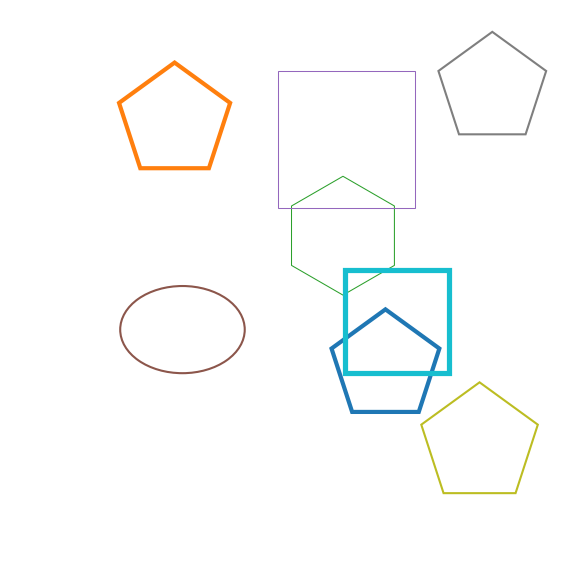[{"shape": "pentagon", "thickness": 2, "radius": 0.49, "center": [0.667, 0.365]}, {"shape": "pentagon", "thickness": 2, "radius": 0.51, "center": [0.302, 0.79]}, {"shape": "hexagon", "thickness": 0.5, "radius": 0.51, "center": [0.594, 0.591]}, {"shape": "square", "thickness": 0.5, "radius": 0.59, "center": [0.6, 0.758]}, {"shape": "oval", "thickness": 1, "radius": 0.54, "center": [0.316, 0.428]}, {"shape": "pentagon", "thickness": 1, "radius": 0.49, "center": [0.852, 0.846]}, {"shape": "pentagon", "thickness": 1, "radius": 0.53, "center": [0.83, 0.231]}, {"shape": "square", "thickness": 2.5, "radius": 0.45, "center": [0.687, 0.443]}]